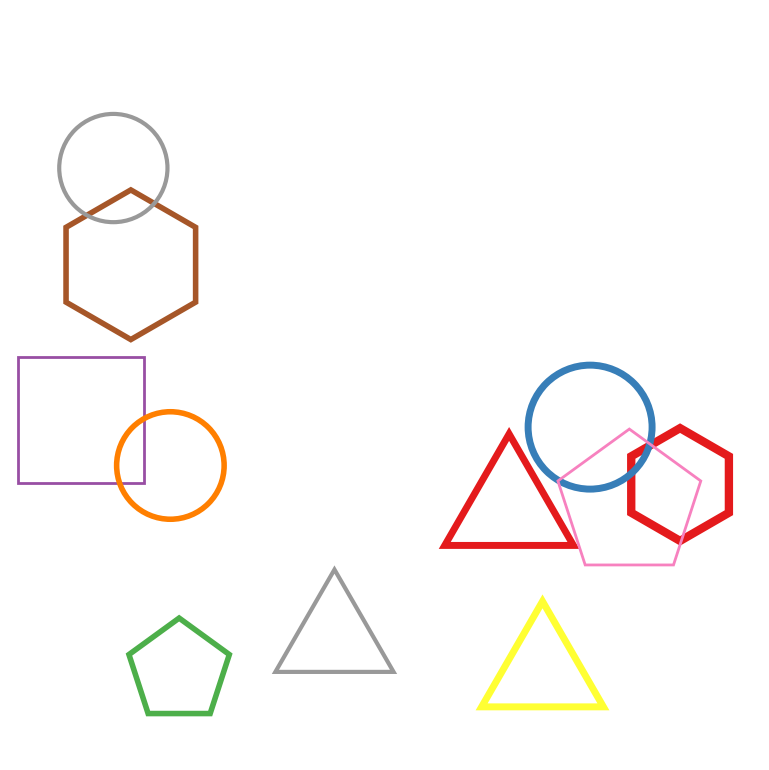[{"shape": "hexagon", "thickness": 3, "radius": 0.37, "center": [0.883, 0.371]}, {"shape": "triangle", "thickness": 2.5, "radius": 0.48, "center": [0.661, 0.34]}, {"shape": "circle", "thickness": 2.5, "radius": 0.4, "center": [0.766, 0.445]}, {"shape": "pentagon", "thickness": 2, "radius": 0.34, "center": [0.233, 0.129]}, {"shape": "square", "thickness": 1, "radius": 0.41, "center": [0.105, 0.454]}, {"shape": "circle", "thickness": 2, "radius": 0.35, "center": [0.221, 0.395]}, {"shape": "triangle", "thickness": 2.5, "radius": 0.46, "center": [0.705, 0.128]}, {"shape": "hexagon", "thickness": 2, "radius": 0.49, "center": [0.17, 0.656]}, {"shape": "pentagon", "thickness": 1, "radius": 0.49, "center": [0.817, 0.345]}, {"shape": "circle", "thickness": 1.5, "radius": 0.35, "center": [0.147, 0.782]}, {"shape": "triangle", "thickness": 1.5, "radius": 0.44, "center": [0.434, 0.172]}]